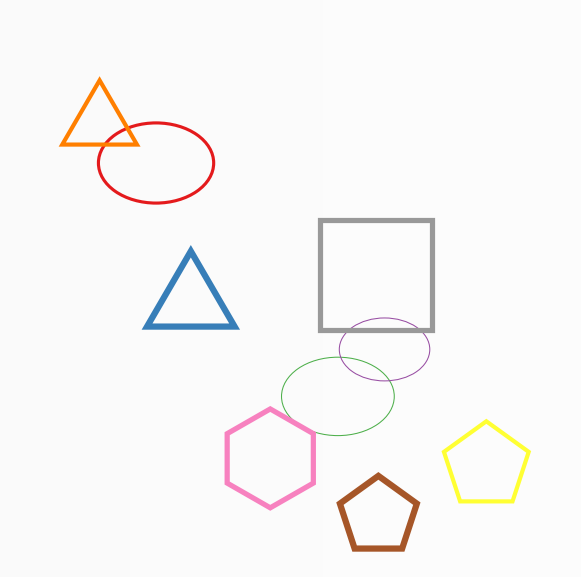[{"shape": "oval", "thickness": 1.5, "radius": 0.5, "center": [0.268, 0.717]}, {"shape": "triangle", "thickness": 3, "radius": 0.43, "center": [0.328, 0.477]}, {"shape": "oval", "thickness": 0.5, "radius": 0.48, "center": [0.581, 0.313]}, {"shape": "oval", "thickness": 0.5, "radius": 0.39, "center": [0.662, 0.394]}, {"shape": "triangle", "thickness": 2, "radius": 0.37, "center": [0.171, 0.786]}, {"shape": "pentagon", "thickness": 2, "radius": 0.38, "center": [0.837, 0.193]}, {"shape": "pentagon", "thickness": 3, "radius": 0.35, "center": [0.651, 0.106]}, {"shape": "hexagon", "thickness": 2.5, "radius": 0.43, "center": [0.465, 0.205]}, {"shape": "square", "thickness": 2.5, "radius": 0.48, "center": [0.647, 0.523]}]